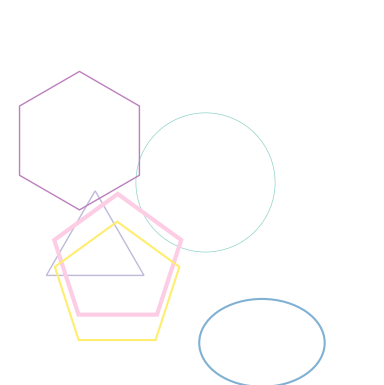[{"shape": "circle", "thickness": 0.5, "radius": 0.9, "center": [0.534, 0.526]}, {"shape": "triangle", "thickness": 1, "radius": 0.73, "center": [0.247, 0.358]}, {"shape": "oval", "thickness": 1.5, "radius": 0.81, "center": [0.68, 0.109]}, {"shape": "pentagon", "thickness": 3, "radius": 0.87, "center": [0.306, 0.323]}, {"shape": "hexagon", "thickness": 1, "radius": 0.9, "center": [0.206, 0.635]}, {"shape": "pentagon", "thickness": 1.5, "radius": 0.85, "center": [0.304, 0.254]}]